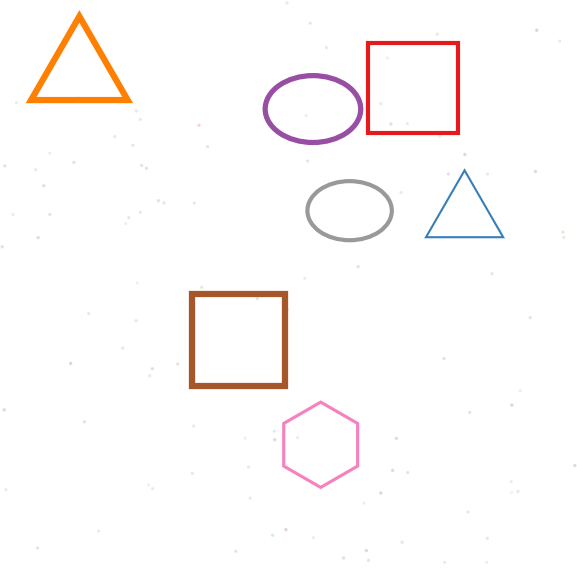[{"shape": "square", "thickness": 2, "radius": 0.39, "center": [0.715, 0.847]}, {"shape": "triangle", "thickness": 1, "radius": 0.39, "center": [0.804, 0.627]}, {"shape": "oval", "thickness": 2.5, "radius": 0.41, "center": [0.542, 0.81]}, {"shape": "triangle", "thickness": 3, "radius": 0.48, "center": [0.137, 0.874]}, {"shape": "square", "thickness": 3, "radius": 0.4, "center": [0.413, 0.41]}, {"shape": "hexagon", "thickness": 1.5, "radius": 0.37, "center": [0.555, 0.229]}, {"shape": "oval", "thickness": 2, "radius": 0.37, "center": [0.605, 0.634]}]